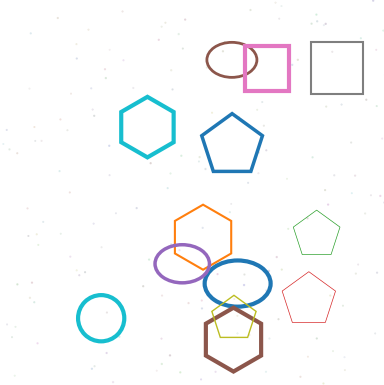[{"shape": "oval", "thickness": 3, "radius": 0.43, "center": [0.617, 0.263]}, {"shape": "pentagon", "thickness": 2.5, "radius": 0.41, "center": [0.603, 0.622]}, {"shape": "hexagon", "thickness": 1.5, "radius": 0.42, "center": [0.527, 0.384]}, {"shape": "pentagon", "thickness": 0.5, "radius": 0.32, "center": [0.822, 0.39]}, {"shape": "pentagon", "thickness": 0.5, "radius": 0.36, "center": [0.802, 0.221]}, {"shape": "oval", "thickness": 2.5, "radius": 0.35, "center": [0.473, 0.315]}, {"shape": "oval", "thickness": 2, "radius": 0.32, "center": [0.602, 0.845]}, {"shape": "hexagon", "thickness": 3, "radius": 0.41, "center": [0.606, 0.118]}, {"shape": "square", "thickness": 3, "radius": 0.29, "center": [0.694, 0.821]}, {"shape": "square", "thickness": 1.5, "radius": 0.34, "center": [0.876, 0.823]}, {"shape": "pentagon", "thickness": 1, "radius": 0.3, "center": [0.608, 0.173]}, {"shape": "hexagon", "thickness": 3, "radius": 0.39, "center": [0.383, 0.67]}, {"shape": "circle", "thickness": 3, "radius": 0.3, "center": [0.263, 0.173]}]